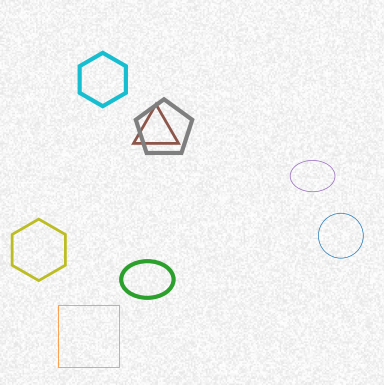[{"shape": "circle", "thickness": 0.5, "radius": 0.29, "center": [0.885, 0.388]}, {"shape": "square", "thickness": 0.5, "radius": 0.4, "center": [0.23, 0.127]}, {"shape": "oval", "thickness": 3, "radius": 0.34, "center": [0.383, 0.274]}, {"shape": "oval", "thickness": 0.5, "radius": 0.29, "center": [0.812, 0.543]}, {"shape": "triangle", "thickness": 2, "radius": 0.34, "center": [0.405, 0.661]}, {"shape": "pentagon", "thickness": 3, "radius": 0.39, "center": [0.426, 0.665]}, {"shape": "hexagon", "thickness": 2, "radius": 0.4, "center": [0.101, 0.351]}, {"shape": "hexagon", "thickness": 3, "radius": 0.35, "center": [0.267, 0.793]}]